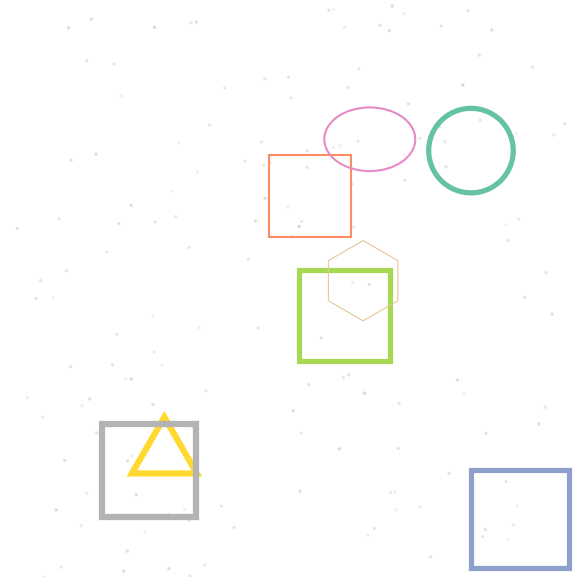[{"shape": "circle", "thickness": 2.5, "radius": 0.37, "center": [0.816, 0.738]}, {"shape": "square", "thickness": 1, "radius": 0.35, "center": [0.536, 0.659]}, {"shape": "square", "thickness": 2.5, "radius": 0.43, "center": [0.9, 0.1]}, {"shape": "oval", "thickness": 1, "radius": 0.39, "center": [0.64, 0.758]}, {"shape": "square", "thickness": 2.5, "radius": 0.4, "center": [0.596, 0.453]}, {"shape": "triangle", "thickness": 3, "radius": 0.32, "center": [0.285, 0.212]}, {"shape": "hexagon", "thickness": 0.5, "radius": 0.35, "center": [0.629, 0.513]}, {"shape": "square", "thickness": 3, "radius": 0.41, "center": [0.258, 0.184]}]